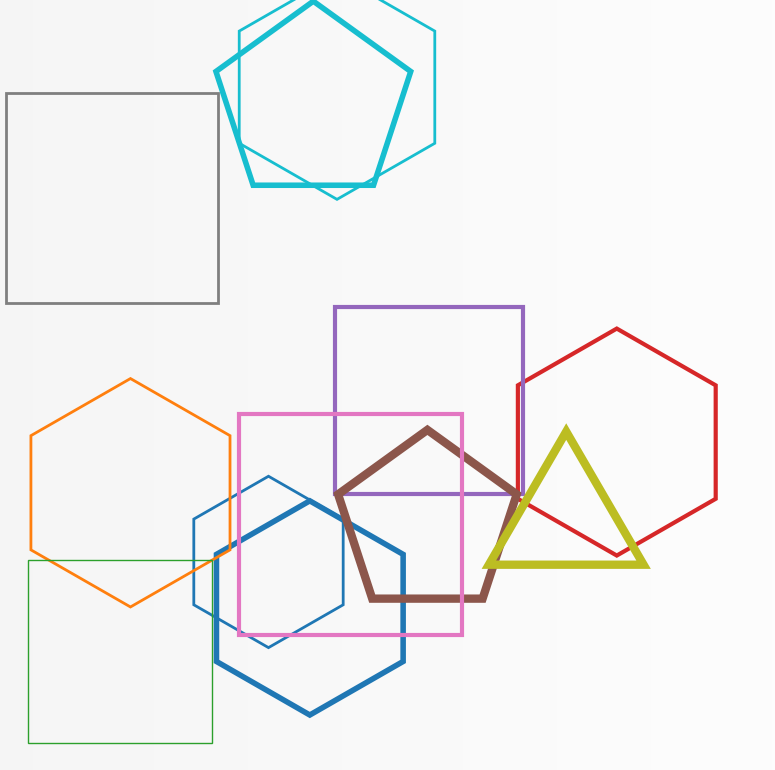[{"shape": "hexagon", "thickness": 2, "radius": 0.7, "center": [0.4, 0.21]}, {"shape": "hexagon", "thickness": 1, "radius": 0.56, "center": [0.346, 0.27]}, {"shape": "hexagon", "thickness": 1, "radius": 0.74, "center": [0.168, 0.36]}, {"shape": "square", "thickness": 0.5, "radius": 0.6, "center": [0.155, 0.154]}, {"shape": "hexagon", "thickness": 1.5, "radius": 0.74, "center": [0.796, 0.426]}, {"shape": "square", "thickness": 1.5, "radius": 0.61, "center": [0.553, 0.48]}, {"shape": "pentagon", "thickness": 3, "radius": 0.61, "center": [0.551, 0.321]}, {"shape": "square", "thickness": 1.5, "radius": 0.72, "center": [0.452, 0.318]}, {"shape": "square", "thickness": 1, "radius": 0.68, "center": [0.144, 0.743]}, {"shape": "triangle", "thickness": 3, "radius": 0.58, "center": [0.731, 0.324]}, {"shape": "pentagon", "thickness": 2, "radius": 0.66, "center": [0.404, 0.866]}, {"shape": "hexagon", "thickness": 1, "radius": 0.73, "center": [0.435, 0.887]}]